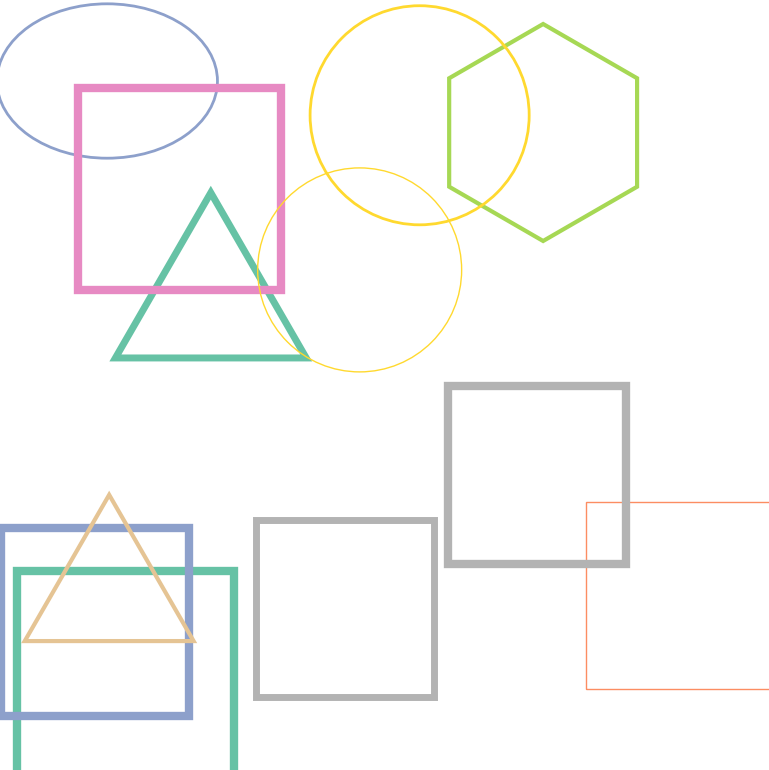[{"shape": "triangle", "thickness": 2.5, "radius": 0.72, "center": [0.274, 0.607]}, {"shape": "square", "thickness": 3, "radius": 0.71, "center": [0.163, 0.117]}, {"shape": "square", "thickness": 0.5, "radius": 0.61, "center": [0.883, 0.227]}, {"shape": "oval", "thickness": 1, "radius": 0.72, "center": [0.139, 0.895]}, {"shape": "square", "thickness": 3, "radius": 0.61, "center": [0.123, 0.192]}, {"shape": "square", "thickness": 3, "radius": 0.66, "center": [0.233, 0.754]}, {"shape": "hexagon", "thickness": 1.5, "radius": 0.7, "center": [0.705, 0.828]}, {"shape": "circle", "thickness": 1, "radius": 0.71, "center": [0.545, 0.85]}, {"shape": "circle", "thickness": 0.5, "radius": 0.66, "center": [0.467, 0.649]}, {"shape": "triangle", "thickness": 1.5, "radius": 0.63, "center": [0.142, 0.231]}, {"shape": "square", "thickness": 3, "radius": 0.58, "center": [0.697, 0.383]}, {"shape": "square", "thickness": 2.5, "radius": 0.58, "center": [0.448, 0.21]}]